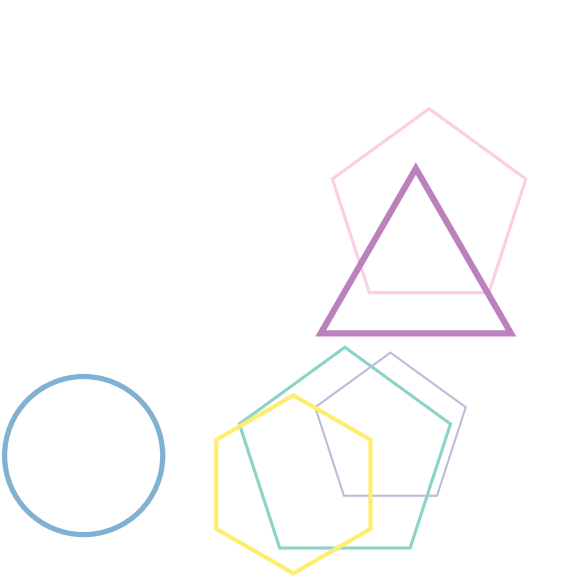[{"shape": "pentagon", "thickness": 1.5, "radius": 0.96, "center": [0.597, 0.206]}, {"shape": "pentagon", "thickness": 1, "radius": 0.69, "center": [0.676, 0.252]}, {"shape": "circle", "thickness": 2.5, "radius": 0.68, "center": [0.145, 0.21]}, {"shape": "pentagon", "thickness": 1.5, "radius": 0.88, "center": [0.743, 0.635]}, {"shape": "triangle", "thickness": 3, "radius": 0.95, "center": [0.72, 0.517]}, {"shape": "hexagon", "thickness": 2, "radius": 0.77, "center": [0.508, 0.16]}]